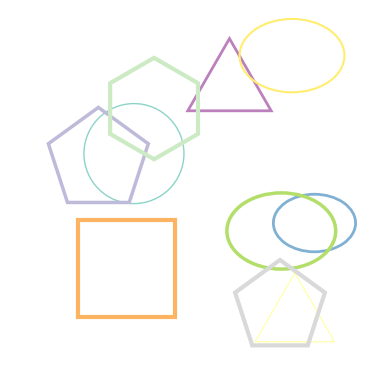[{"shape": "circle", "thickness": 1, "radius": 0.65, "center": [0.348, 0.601]}, {"shape": "triangle", "thickness": 1, "radius": 0.6, "center": [0.766, 0.172]}, {"shape": "pentagon", "thickness": 2.5, "radius": 0.68, "center": [0.255, 0.584]}, {"shape": "oval", "thickness": 2, "radius": 0.53, "center": [0.817, 0.421]}, {"shape": "square", "thickness": 3, "radius": 0.63, "center": [0.328, 0.302]}, {"shape": "oval", "thickness": 2.5, "radius": 0.71, "center": [0.731, 0.4]}, {"shape": "pentagon", "thickness": 3, "radius": 0.61, "center": [0.727, 0.202]}, {"shape": "triangle", "thickness": 2, "radius": 0.63, "center": [0.596, 0.775]}, {"shape": "hexagon", "thickness": 3, "radius": 0.66, "center": [0.4, 0.718]}, {"shape": "oval", "thickness": 1.5, "radius": 0.68, "center": [0.758, 0.855]}]